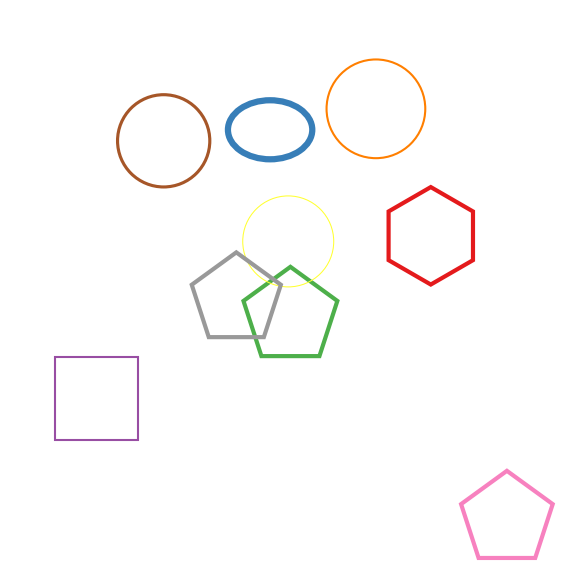[{"shape": "hexagon", "thickness": 2, "radius": 0.42, "center": [0.746, 0.591]}, {"shape": "oval", "thickness": 3, "radius": 0.37, "center": [0.468, 0.774]}, {"shape": "pentagon", "thickness": 2, "radius": 0.43, "center": [0.503, 0.452]}, {"shape": "square", "thickness": 1, "radius": 0.36, "center": [0.167, 0.309]}, {"shape": "circle", "thickness": 1, "radius": 0.43, "center": [0.651, 0.811]}, {"shape": "circle", "thickness": 0.5, "radius": 0.39, "center": [0.499, 0.581]}, {"shape": "circle", "thickness": 1.5, "radius": 0.4, "center": [0.283, 0.755]}, {"shape": "pentagon", "thickness": 2, "radius": 0.42, "center": [0.878, 0.1]}, {"shape": "pentagon", "thickness": 2, "radius": 0.41, "center": [0.409, 0.481]}]